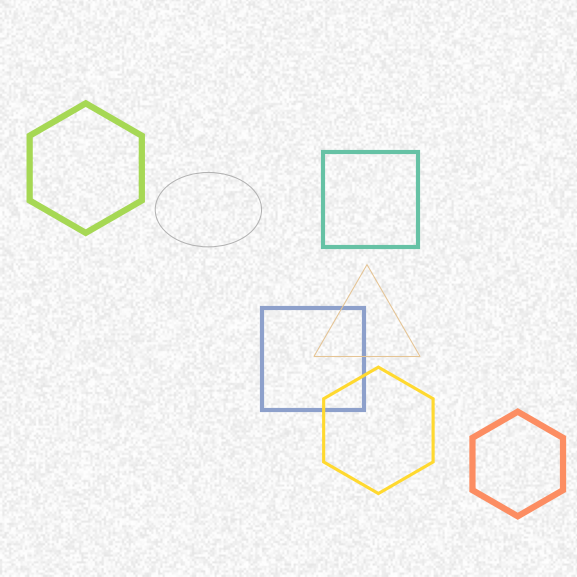[{"shape": "square", "thickness": 2, "radius": 0.41, "center": [0.642, 0.653]}, {"shape": "hexagon", "thickness": 3, "radius": 0.45, "center": [0.897, 0.196]}, {"shape": "square", "thickness": 2, "radius": 0.44, "center": [0.543, 0.377]}, {"shape": "hexagon", "thickness": 3, "radius": 0.56, "center": [0.148, 0.708]}, {"shape": "hexagon", "thickness": 1.5, "radius": 0.55, "center": [0.655, 0.254]}, {"shape": "triangle", "thickness": 0.5, "radius": 0.53, "center": [0.635, 0.435]}, {"shape": "oval", "thickness": 0.5, "radius": 0.46, "center": [0.361, 0.636]}]